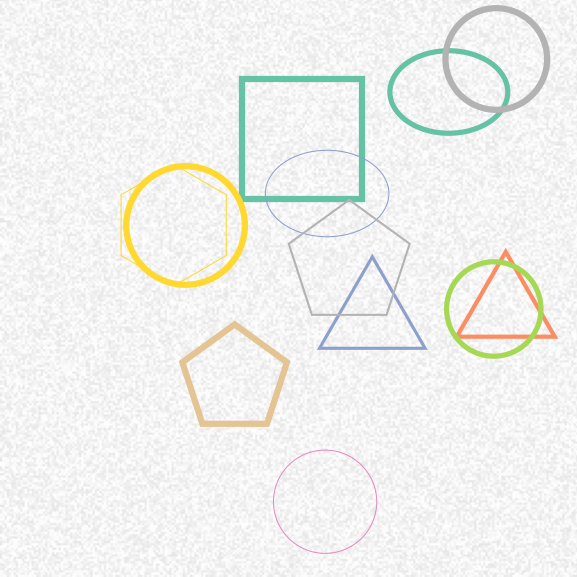[{"shape": "oval", "thickness": 2.5, "radius": 0.51, "center": [0.777, 0.84]}, {"shape": "square", "thickness": 3, "radius": 0.52, "center": [0.522, 0.758]}, {"shape": "triangle", "thickness": 2, "radius": 0.49, "center": [0.876, 0.465]}, {"shape": "oval", "thickness": 0.5, "radius": 0.53, "center": [0.566, 0.664]}, {"shape": "triangle", "thickness": 1.5, "radius": 0.53, "center": [0.645, 0.449]}, {"shape": "circle", "thickness": 0.5, "radius": 0.45, "center": [0.563, 0.13]}, {"shape": "circle", "thickness": 2.5, "radius": 0.41, "center": [0.855, 0.464]}, {"shape": "circle", "thickness": 3, "radius": 0.51, "center": [0.321, 0.609]}, {"shape": "hexagon", "thickness": 0.5, "radius": 0.53, "center": [0.301, 0.609]}, {"shape": "pentagon", "thickness": 3, "radius": 0.48, "center": [0.406, 0.342]}, {"shape": "circle", "thickness": 3, "radius": 0.44, "center": [0.859, 0.897]}, {"shape": "pentagon", "thickness": 1, "radius": 0.55, "center": [0.605, 0.543]}]